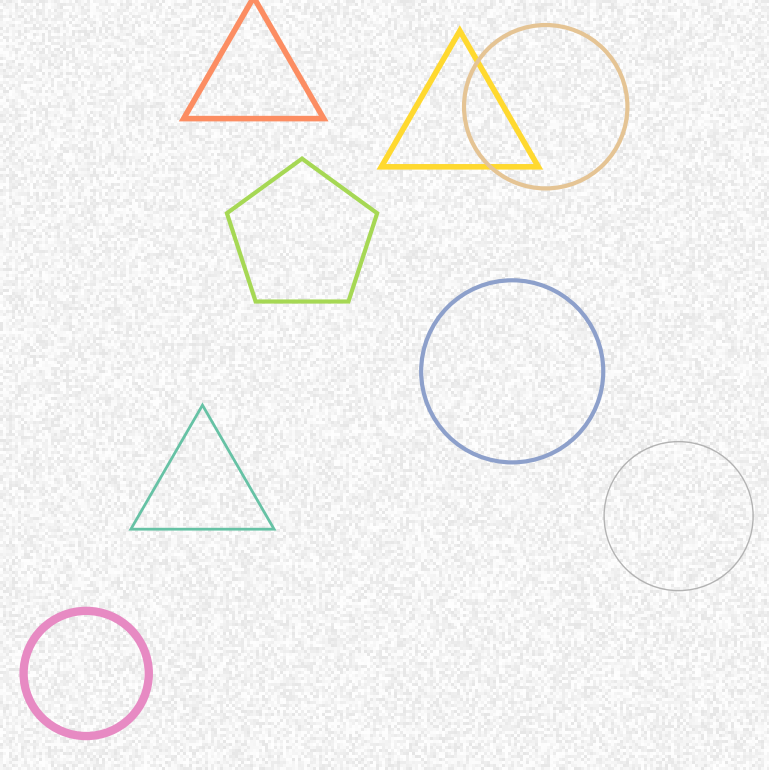[{"shape": "triangle", "thickness": 1, "radius": 0.54, "center": [0.263, 0.366]}, {"shape": "triangle", "thickness": 2, "radius": 0.53, "center": [0.329, 0.898]}, {"shape": "circle", "thickness": 1.5, "radius": 0.59, "center": [0.665, 0.518]}, {"shape": "circle", "thickness": 3, "radius": 0.41, "center": [0.112, 0.125]}, {"shape": "pentagon", "thickness": 1.5, "radius": 0.51, "center": [0.392, 0.691]}, {"shape": "triangle", "thickness": 2, "radius": 0.59, "center": [0.597, 0.842]}, {"shape": "circle", "thickness": 1.5, "radius": 0.53, "center": [0.709, 0.861]}, {"shape": "circle", "thickness": 0.5, "radius": 0.48, "center": [0.881, 0.33]}]